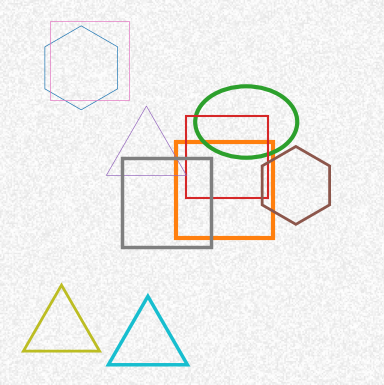[{"shape": "hexagon", "thickness": 0.5, "radius": 0.55, "center": [0.211, 0.824]}, {"shape": "square", "thickness": 3, "radius": 0.63, "center": [0.583, 0.506]}, {"shape": "oval", "thickness": 3, "radius": 0.66, "center": [0.64, 0.683]}, {"shape": "square", "thickness": 1.5, "radius": 0.53, "center": [0.589, 0.592]}, {"shape": "triangle", "thickness": 0.5, "radius": 0.6, "center": [0.38, 0.605]}, {"shape": "hexagon", "thickness": 2, "radius": 0.51, "center": [0.769, 0.518]}, {"shape": "square", "thickness": 0.5, "radius": 0.51, "center": [0.233, 0.842]}, {"shape": "square", "thickness": 2.5, "radius": 0.58, "center": [0.432, 0.474]}, {"shape": "triangle", "thickness": 2, "radius": 0.57, "center": [0.16, 0.145]}, {"shape": "triangle", "thickness": 2.5, "radius": 0.59, "center": [0.384, 0.112]}]